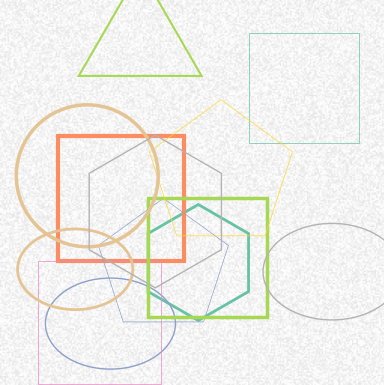[{"shape": "square", "thickness": 0.5, "radius": 0.72, "center": [0.79, 0.77]}, {"shape": "hexagon", "thickness": 2, "radius": 0.75, "center": [0.515, 0.318]}, {"shape": "square", "thickness": 3, "radius": 0.81, "center": [0.314, 0.485]}, {"shape": "pentagon", "thickness": 0.5, "radius": 0.89, "center": [0.424, 0.308]}, {"shape": "oval", "thickness": 1, "radius": 0.84, "center": [0.287, 0.16]}, {"shape": "square", "thickness": 0.5, "radius": 0.8, "center": [0.258, 0.163]}, {"shape": "square", "thickness": 2.5, "radius": 0.77, "center": [0.539, 0.331]}, {"shape": "triangle", "thickness": 1.5, "radius": 0.92, "center": [0.364, 0.895]}, {"shape": "pentagon", "thickness": 0.5, "radius": 0.98, "center": [0.574, 0.545]}, {"shape": "oval", "thickness": 2, "radius": 0.75, "center": [0.195, 0.3]}, {"shape": "circle", "thickness": 2.5, "radius": 0.92, "center": [0.227, 0.543]}, {"shape": "hexagon", "thickness": 1, "radius": 0.99, "center": [0.403, 0.451]}, {"shape": "oval", "thickness": 1, "radius": 0.9, "center": [0.862, 0.294]}]